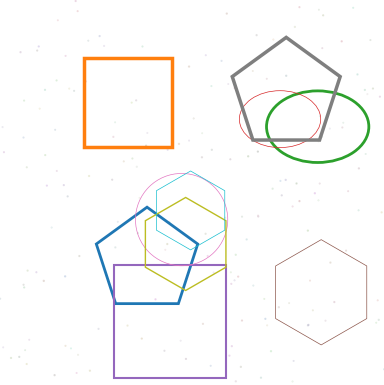[{"shape": "pentagon", "thickness": 2, "radius": 0.69, "center": [0.382, 0.323]}, {"shape": "square", "thickness": 2.5, "radius": 0.58, "center": [0.332, 0.734]}, {"shape": "oval", "thickness": 2, "radius": 0.66, "center": [0.825, 0.671]}, {"shape": "oval", "thickness": 0.5, "radius": 0.53, "center": [0.727, 0.69]}, {"shape": "square", "thickness": 1.5, "radius": 0.73, "center": [0.441, 0.165]}, {"shape": "hexagon", "thickness": 0.5, "radius": 0.68, "center": [0.834, 0.241]}, {"shape": "circle", "thickness": 0.5, "radius": 0.6, "center": [0.472, 0.43]}, {"shape": "pentagon", "thickness": 2.5, "radius": 0.74, "center": [0.743, 0.755]}, {"shape": "hexagon", "thickness": 1, "radius": 0.6, "center": [0.482, 0.366]}, {"shape": "hexagon", "thickness": 0.5, "radius": 0.51, "center": [0.495, 0.453]}]